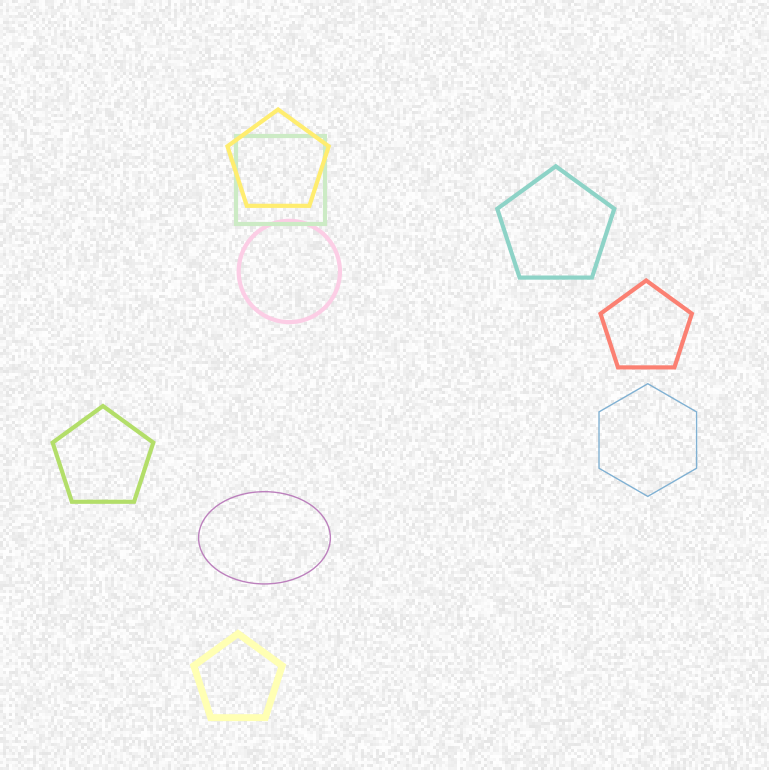[{"shape": "pentagon", "thickness": 1.5, "radius": 0.4, "center": [0.722, 0.704]}, {"shape": "pentagon", "thickness": 2.5, "radius": 0.3, "center": [0.309, 0.117]}, {"shape": "pentagon", "thickness": 1.5, "radius": 0.31, "center": [0.839, 0.573]}, {"shape": "hexagon", "thickness": 0.5, "radius": 0.37, "center": [0.841, 0.428]}, {"shape": "pentagon", "thickness": 1.5, "radius": 0.34, "center": [0.134, 0.404]}, {"shape": "circle", "thickness": 1.5, "radius": 0.33, "center": [0.376, 0.647]}, {"shape": "oval", "thickness": 0.5, "radius": 0.43, "center": [0.343, 0.302]}, {"shape": "square", "thickness": 1.5, "radius": 0.29, "center": [0.364, 0.766]}, {"shape": "pentagon", "thickness": 1.5, "radius": 0.35, "center": [0.361, 0.789]}]